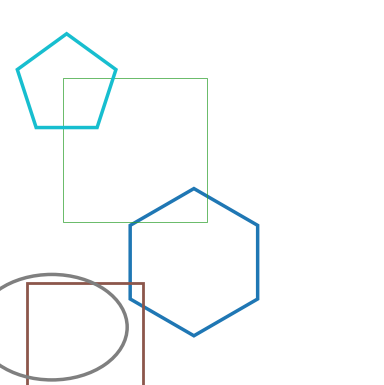[{"shape": "hexagon", "thickness": 2.5, "radius": 0.96, "center": [0.504, 0.319]}, {"shape": "square", "thickness": 0.5, "radius": 0.93, "center": [0.35, 0.61]}, {"shape": "square", "thickness": 2, "radius": 0.75, "center": [0.221, 0.113]}, {"shape": "oval", "thickness": 2.5, "radius": 0.98, "center": [0.135, 0.15]}, {"shape": "pentagon", "thickness": 2.5, "radius": 0.67, "center": [0.173, 0.778]}]